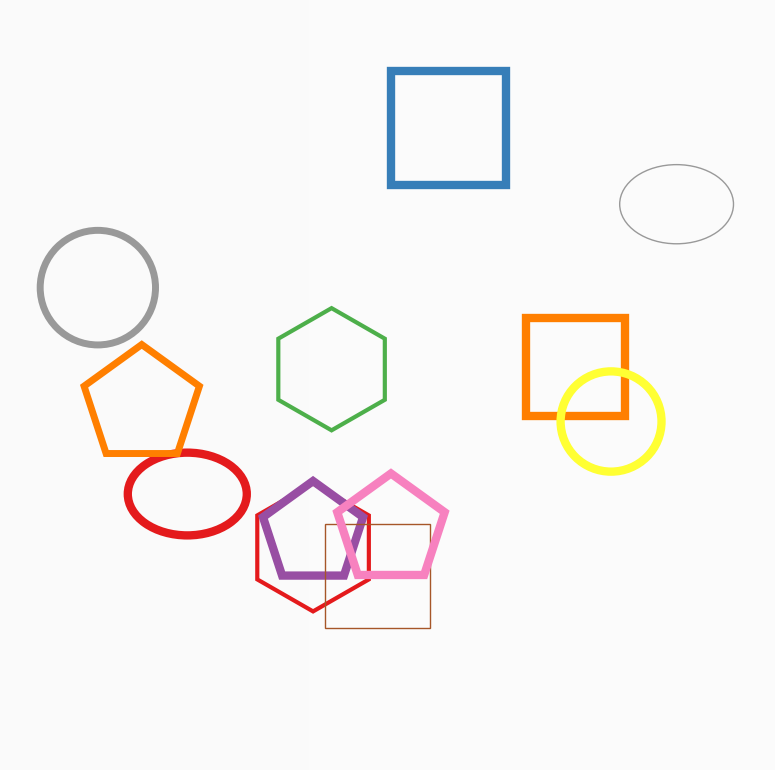[{"shape": "oval", "thickness": 3, "radius": 0.38, "center": [0.242, 0.358]}, {"shape": "hexagon", "thickness": 1.5, "radius": 0.42, "center": [0.404, 0.289]}, {"shape": "square", "thickness": 3, "radius": 0.37, "center": [0.578, 0.834]}, {"shape": "hexagon", "thickness": 1.5, "radius": 0.4, "center": [0.428, 0.52]}, {"shape": "pentagon", "thickness": 3, "radius": 0.34, "center": [0.404, 0.307]}, {"shape": "pentagon", "thickness": 2.5, "radius": 0.39, "center": [0.183, 0.474]}, {"shape": "square", "thickness": 3, "radius": 0.32, "center": [0.743, 0.523]}, {"shape": "circle", "thickness": 3, "radius": 0.33, "center": [0.788, 0.453]}, {"shape": "square", "thickness": 0.5, "radius": 0.34, "center": [0.487, 0.252]}, {"shape": "pentagon", "thickness": 3, "radius": 0.36, "center": [0.504, 0.312]}, {"shape": "oval", "thickness": 0.5, "radius": 0.37, "center": [0.873, 0.735]}, {"shape": "circle", "thickness": 2.5, "radius": 0.37, "center": [0.126, 0.626]}]